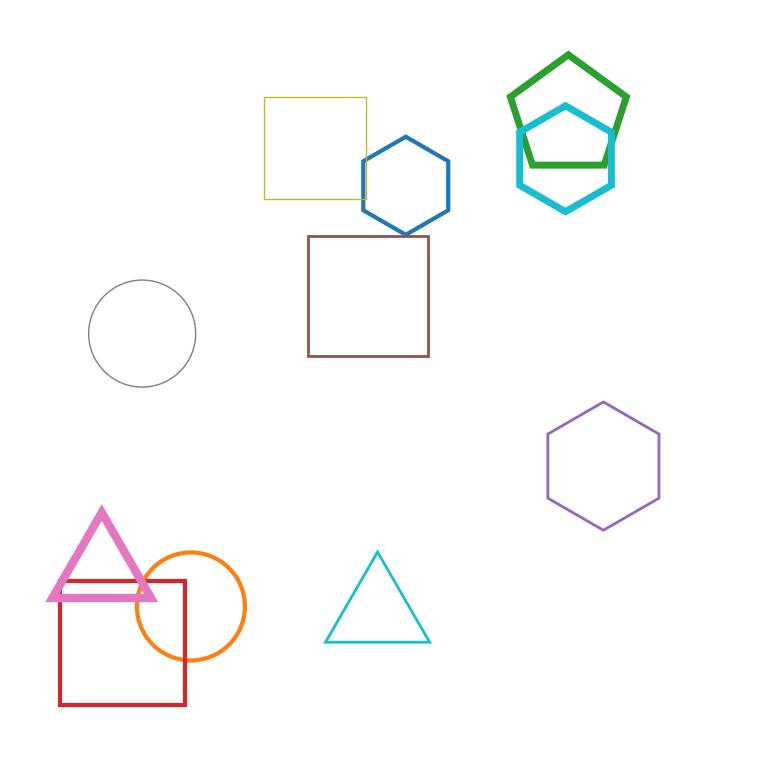[{"shape": "hexagon", "thickness": 1.5, "radius": 0.32, "center": [0.527, 0.759]}, {"shape": "circle", "thickness": 1.5, "radius": 0.35, "center": [0.248, 0.212]}, {"shape": "pentagon", "thickness": 2.5, "radius": 0.4, "center": [0.738, 0.85]}, {"shape": "square", "thickness": 1.5, "radius": 0.4, "center": [0.159, 0.165]}, {"shape": "hexagon", "thickness": 1, "radius": 0.42, "center": [0.784, 0.395]}, {"shape": "square", "thickness": 1, "radius": 0.39, "center": [0.478, 0.615]}, {"shape": "triangle", "thickness": 3, "radius": 0.37, "center": [0.132, 0.26]}, {"shape": "circle", "thickness": 0.5, "radius": 0.35, "center": [0.185, 0.567]}, {"shape": "square", "thickness": 0.5, "radius": 0.33, "center": [0.409, 0.807]}, {"shape": "hexagon", "thickness": 2.5, "radius": 0.34, "center": [0.734, 0.794]}, {"shape": "triangle", "thickness": 1, "radius": 0.39, "center": [0.49, 0.205]}]